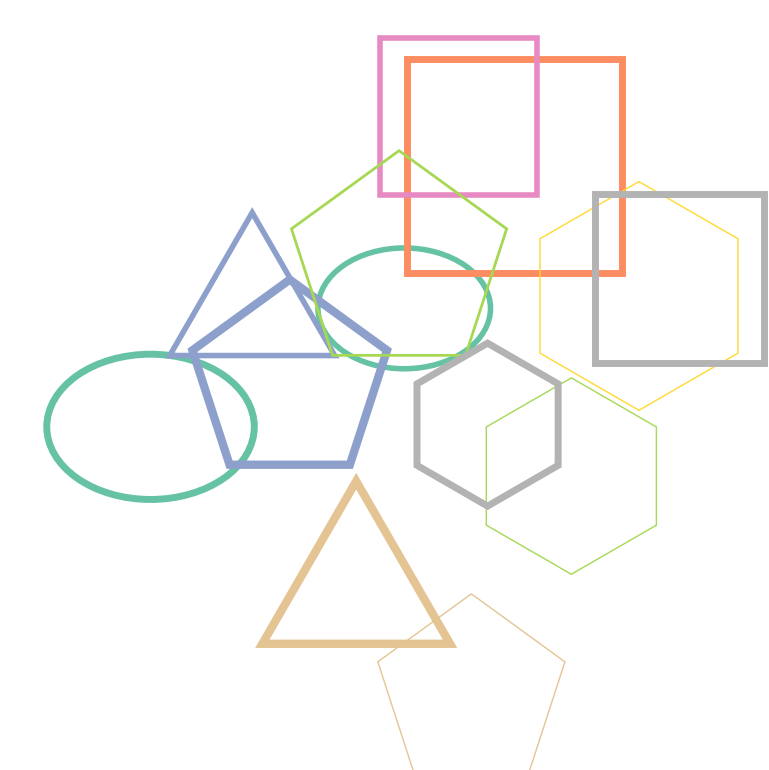[{"shape": "oval", "thickness": 2, "radius": 0.56, "center": [0.525, 0.6]}, {"shape": "oval", "thickness": 2.5, "radius": 0.67, "center": [0.195, 0.446]}, {"shape": "square", "thickness": 2.5, "radius": 0.7, "center": [0.668, 0.784]}, {"shape": "pentagon", "thickness": 3, "radius": 0.66, "center": [0.376, 0.504]}, {"shape": "triangle", "thickness": 2, "radius": 0.62, "center": [0.328, 0.6]}, {"shape": "square", "thickness": 2, "radius": 0.51, "center": [0.596, 0.848]}, {"shape": "pentagon", "thickness": 1, "radius": 0.73, "center": [0.518, 0.657]}, {"shape": "hexagon", "thickness": 0.5, "radius": 0.64, "center": [0.742, 0.382]}, {"shape": "hexagon", "thickness": 0.5, "radius": 0.74, "center": [0.83, 0.616]}, {"shape": "triangle", "thickness": 3, "radius": 0.7, "center": [0.463, 0.234]}, {"shape": "pentagon", "thickness": 0.5, "radius": 0.64, "center": [0.612, 0.101]}, {"shape": "hexagon", "thickness": 2.5, "radius": 0.53, "center": [0.633, 0.449]}, {"shape": "square", "thickness": 2.5, "radius": 0.55, "center": [0.883, 0.638]}]